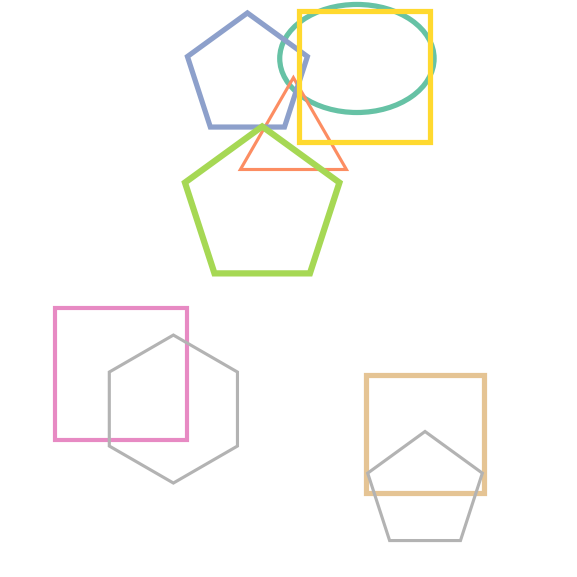[{"shape": "oval", "thickness": 2.5, "radius": 0.67, "center": [0.618, 0.898]}, {"shape": "triangle", "thickness": 1.5, "radius": 0.53, "center": [0.508, 0.759]}, {"shape": "pentagon", "thickness": 2.5, "radius": 0.55, "center": [0.428, 0.867]}, {"shape": "square", "thickness": 2, "radius": 0.57, "center": [0.209, 0.352]}, {"shape": "pentagon", "thickness": 3, "radius": 0.7, "center": [0.454, 0.64]}, {"shape": "square", "thickness": 2.5, "radius": 0.57, "center": [0.631, 0.867]}, {"shape": "square", "thickness": 2.5, "radius": 0.51, "center": [0.736, 0.247]}, {"shape": "pentagon", "thickness": 1.5, "radius": 0.52, "center": [0.736, 0.148]}, {"shape": "hexagon", "thickness": 1.5, "radius": 0.64, "center": [0.3, 0.291]}]